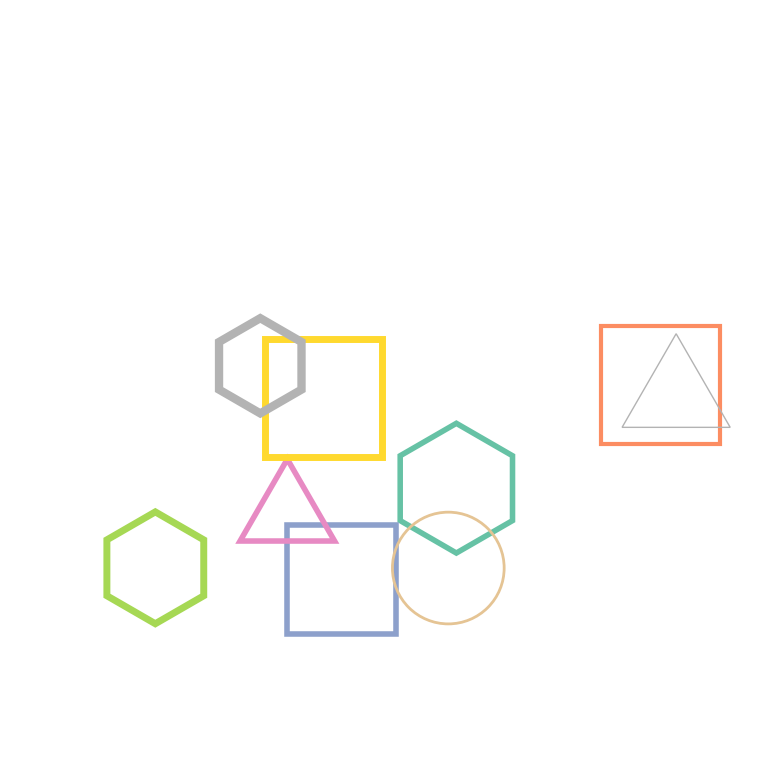[{"shape": "hexagon", "thickness": 2, "radius": 0.42, "center": [0.593, 0.366]}, {"shape": "square", "thickness": 1.5, "radius": 0.39, "center": [0.858, 0.5]}, {"shape": "square", "thickness": 2, "radius": 0.35, "center": [0.444, 0.247]}, {"shape": "triangle", "thickness": 2, "radius": 0.35, "center": [0.373, 0.333]}, {"shape": "hexagon", "thickness": 2.5, "radius": 0.36, "center": [0.202, 0.263]}, {"shape": "square", "thickness": 2.5, "radius": 0.38, "center": [0.42, 0.483]}, {"shape": "circle", "thickness": 1, "radius": 0.36, "center": [0.582, 0.262]}, {"shape": "hexagon", "thickness": 3, "radius": 0.31, "center": [0.338, 0.525]}, {"shape": "triangle", "thickness": 0.5, "radius": 0.41, "center": [0.878, 0.486]}]